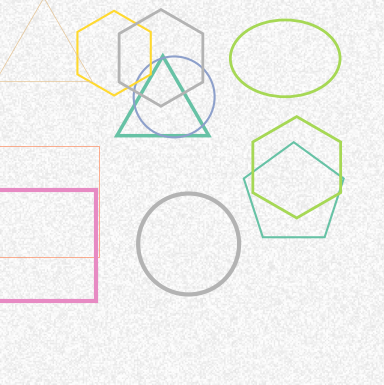[{"shape": "pentagon", "thickness": 1.5, "radius": 0.68, "center": [0.763, 0.494]}, {"shape": "triangle", "thickness": 2.5, "radius": 0.69, "center": [0.423, 0.717]}, {"shape": "square", "thickness": 0.5, "radius": 0.72, "center": [0.112, 0.478]}, {"shape": "circle", "thickness": 1.5, "radius": 0.53, "center": [0.452, 0.748]}, {"shape": "square", "thickness": 3, "radius": 0.72, "center": [0.105, 0.362]}, {"shape": "hexagon", "thickness": 2, "radius": 0.66, "center": [0.771, 0.565]}, {"shape": "oval", "thickness": 2, "radius": 0.71, "center": [0.741, 0.848]}, {"shape": "hexagon", "thickness": 1.5, "radius": 0.55, "center": [0.296, 0.862]}, {"shape": "triangle", "thickness": 0.5, "radius": 0.73, "center": [0.114, 0.861]}, {"shape": "hexagon", "thickness": 2, "radius": 0.63, "center": [0.418, 0.85]}, {"shape": "circle", "thickness": 3, "radius": 0.66, "center": [0.49, 0.366]}]